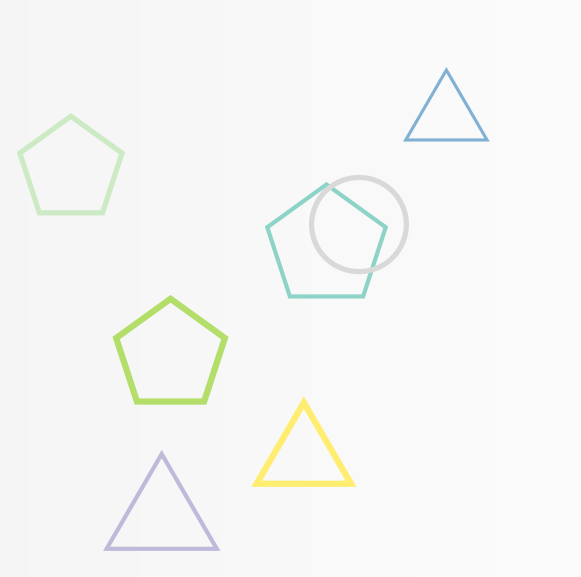[{"shape": "pentagon", "thickness": 2, "radius": 0.54, "center": [0.562, 0.572]}, {"shape": "triangle", "thickness": 2, "radius": 0.55, "center": [0.278, 0.104]}, {"shape": "triangle", "thickness": 1.5, "radius": 0.4, "center": [0.768, 0.797]}, {"shape": "pentagon", "thickness": 3, "radius": 0.49, "center": [0.293, 0.383]}, {"shape": "circle", "thickness": 2.5, "radius": 0.41, "center": [0.618, 0.61]}, {"shape": "pentagon", "thickness": 2.5, "radius": 0.46, "center": [0.122, 0.705]}, {"shape": "triangle", "thickness": 3, "radius": 0.47, "center": [0.523, 0.208]}]